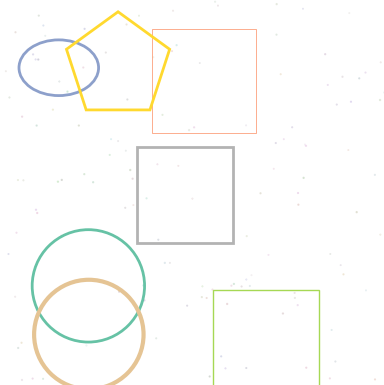[{"shape": "circle", "thickness": 2, "radius": 0.73, "center": [0.23, 0.257]}, {"shape": "square", "thickness": 0.5, "radius": 0.68, "center": [0.531, 0.79]}, {"shape": "oval", "thickness": 2, "radius": 0.52, "center": [0.153, 0.824]}, {"shape": "square", "thickness": 1, "radius": 0.69, "center": [0.69, 0.108]}, {"shape": "pentagon", "thickness": 2, "radius": 0.7, "center": [0.307, 0.828]}, {"shape": "circle", "thickness": 3, "radius": 0.71, "center": [0.231, 0.131]}, {"shape": "square", "thickness": 2, "radius": 0.63, "center": [0.48, 0.494]}]